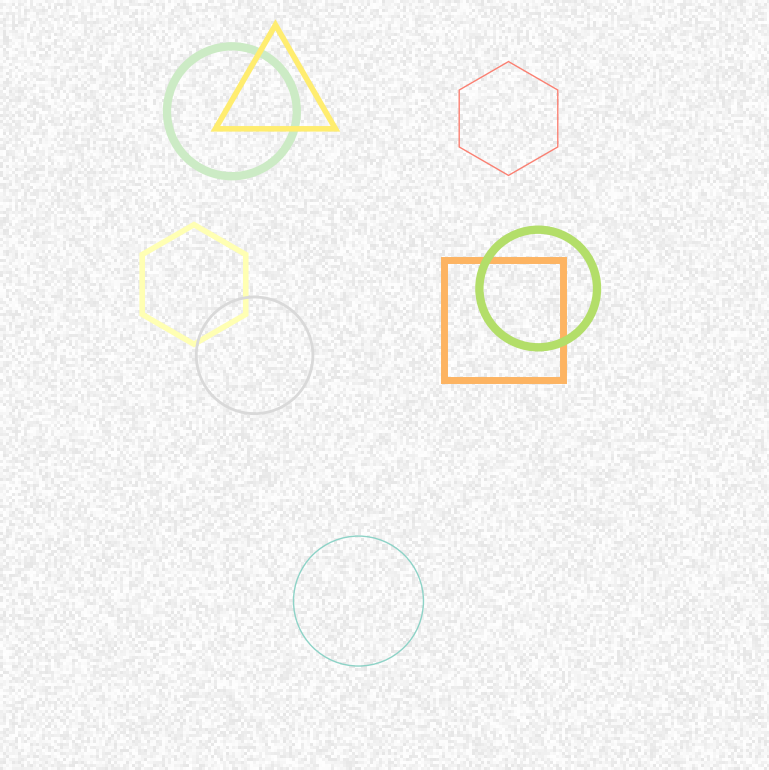[{"shape": "circle", "thickness": 0.5, "radius": 0.42, "center": [0.466, 0.219]}, {"shape": "hexagon", "thickness": 2, "radius": 0.39, "center": [0.252, 0.631]}, {"shape": "hexagon", "thickness": 0.5, "radius": 0.37, "center": [0.66, 0.846]}, {"shape": "square", "thickness": 2.5, "radius": 0.39, "center": [0.654, 0.585]}, {"shape": "circle", "thickness": 3, "radius": 0.38, "center": [0.699, 0.625]}, {"shape": "circle", "thickness": 1, "radius": 0.38, "center": [0.331, 0.539]}, {"shape": "circle", "thickness": 3, "radius": 0.42, "center": [0.301, 0.855]}, {"shape": "triangle", "thickness": 2, "radius": 0.45, "center": [0.358, 0.878]}]